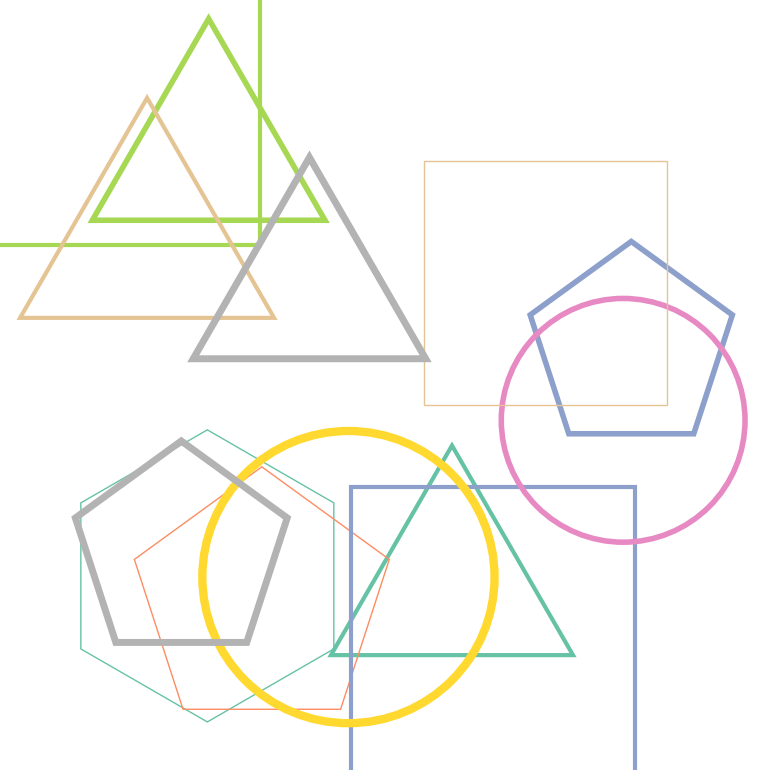[{"shape": "triangle", "thickness": 1.5, "radius": 0.91, "center": [0.587, 0.24]}, {"shape": "hexagon", "thickness": 0.5, "radius": 0.95, "center": [0.269, 0.252]}, {"shape": "pentagon", "thickness": 0.5, "radius": 0.87, "center": [0.34, 0.22]}, {"shape": "square", "thickness": 1.5, "radius": 0.92, "center": [0.64, 0.183]}, {"shape": "pentagon", "thickness": 2, "radius": 0.69, "center": [0.82, 0.548]}, {"shape": "circle", "thickness": 2, "radius": 0.79, "center": [0.809, 0.454]}, {"shape": "square", "thickness": 1.5, "radius": 0.87, "center": [0.163, 0.855]}, {"shape": "triangle", "thickness": 2, "radius": 0.87, "center": [0.271, 0.801]}, {"shape": "circle", "thickness": 3, "radius": 0.95, "center": [0.453, 0.251]}, {"shape": "triangle", "thickness": 1.5, "radius": 0.95, "center": [0.191, 0.682]}, {"shape": "square", "thickness": 0.5, "radius": 0.79, "center": [0.709, 0.633]}, {"shape": "pentagon", "thickness": 2.5, "radius": 0.72, "center": [0.235, 0.283]}, {"shape": "triangle", "thickness": 2.5, "radius": 0.87, "center": [0.402, 0.621]}]